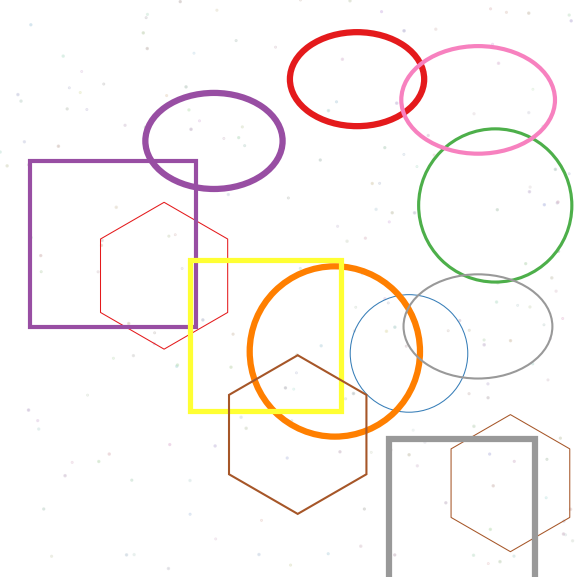[{"shape": "hexagon", "thickness": 0.5, "radius": 0.64, "center": [0.284, 0.522]}, {"shape": "oval", "thickness": 3, "radius": 0.58, "center": [0.618, 0.862]}, {"shape": "circle", "thickness": 0.5, "radius": 0.51, "center": [0.708, 0.387]}, {"shape": "circle", "thickness": 1.5, "radius": 0.66, "center": [0.858, 0.643]}, {"shape": "oval", "thickness": 3, "radius": 0.59, "center": [0.371, 0.755]}, {"shape": "square", "thickness": 2, "radius": 0.72, "center": [0.195, 0.576]}, {"shape": "circle", "thickness": 3, "radius": 0.74, "center": [0.58, 0.391]}, {"shape": "square", "thickness": 2.5, "radius": 0.65, "center": [0.46, 0.418]}, {"shape": "hexagon", "thickness": 1, "radius": 0.69, "center": [0.516, 0.247]}, {"shape": "hexagon", "thickness": 0.5, "radius": 0.59, "center": [0.884, 0.163]}, {"shape": "oval", "thickness": 2, "radius": 0.67, "center": [0.828, 0.826]}, {"shape": "oval", "thickness": 1, "radius": 0.64, "center": [0.828, 0.434]}, {"shape": "square", "thickness": 3, "radius": 0.63, "center": [0.8, 0.113]}]